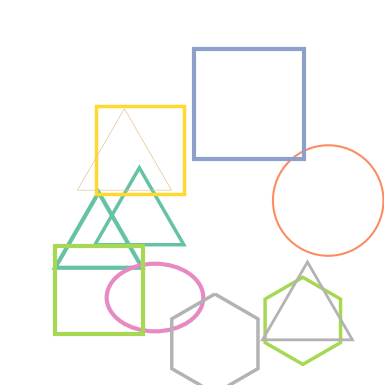[{"shape": "triangle", "thickness": 2.5, "radius": 0.67, "center": [0.362, 0.431]}, {"shape": "triangle", "thickness": 3, "radius": 0.65, "center": [0.256, 0.37]}, {"shape": "circle", "thickness": 1.5, "radius": 0.72, "center": [0.852, 0.479]}, {"shape": "square", "thickness": 3, "radius": 0.71, "center": [0.646, 0.731]}, {"shape": "oval", "thickness": 3, "radius": 0.63, "center": [0.403, 0.227]}, {"shape": "hexagon", "thickness": 2.5, "radius": 0.57, "center": [0.787, 0.167]}, {"shape": "square", "thickness": 3, "radius": 0.57, "center": [0.256, 0.247]}, {"shape": "square", "thickness": 2.5, "radius": 0.57, "center": [0.364, 0.61]}, {"shape": "triangle", "thickness": 0.5, "radius": 0.71, "center": [0.323, 0.577]}, {"shape": "triangle", "thickness": 2, "radius": 0.67, "center": [0.799, 0.185]}, {"shape": "hexagon", "thickness": 2.5, "radius": 0.65, "center": [0.558, 0.107]}]